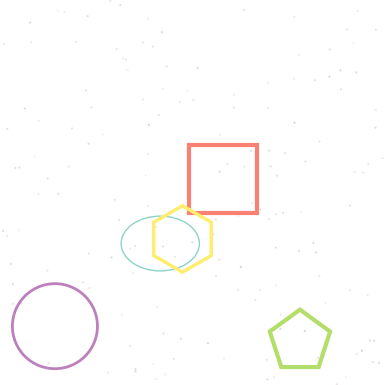[{"shape": "oval", "thickness": 1, "radius": 0.51, "center": [0.416, 0.368]}, {"shape": "square", "thickness": 3, "radius": 0.44, "center": [0.58, 0.536]}, {"shape": "pentagon", "thickness": 3, "radius": 0.41, "center": [0.779, 0.113]}, {"shape": "circle", "thickness": 2, "radius": 0.55, "center": [0.143, 0.153]}, {"shape": "hexagon", "thickness": 2.5, "radius": 0.43, "center": [0.474, 0.379]}]